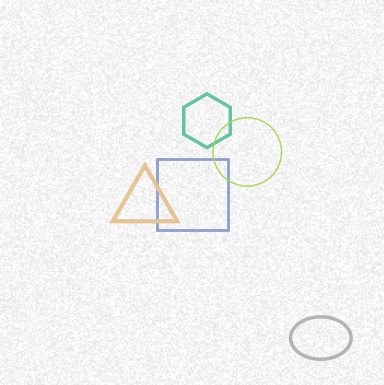[{"shape": "hexagon", "thickness": 2.5, "radius": 0.35, "center": [0.538, 0.686]}, {"shape": "square", "thickness": 2, "radius": 0.46, "center": [0.5, 0.495]}, {"shape": "circle", "thickness": 1, "radius": 0.44, "center": [0.642, 0.605]}, {"shape": "triangle", "thickness": 3, "radius": 0.48, "center": [0.377, 0.474]}, {"shape": "oval", "thickness": 2.5, "radius": 0.39, "center": [0.833, 0.122]}]